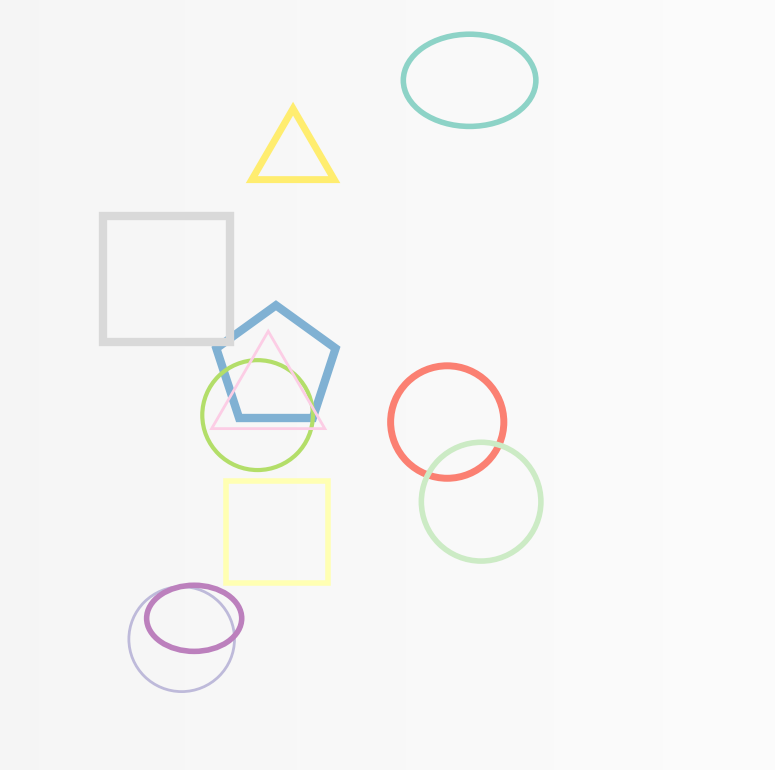[{"shape": "oval", "thickness": 2, "radius": 0.43, "center": [0.606, 0.896]}, {"shape": "square", "thickness": 2, "radius": 0.33, "center": [0.358, 0.309]}, {"shape": "circle", "thickness": 1, "radius": 0.34, "center": [0.234, 0.17]}, {"shape": "circle", "thickness": 2.5, "radius": 0.37, "center": [0.577, 0.452]}, {"shape": "pentagon", "thickness": 3, "radius": 0.4, "center": [0.356, 0.523]}, {"shape": "circle", "thickness": 1.5, "radius": 0.36, "center": [0.332, 0.461]}, {"shape": "triangle", "thickness": 1, "radius": 0.42, "center": [0.346, 0.486]}, {"shape": "square", "thickness": 3, "radius": 0.41, "center": [0.215, 0.637]}, {"shape": "oval", "thickness": 2, "radius": 0.31, "center": [0.251, 0.197]}, {"shape": "circle", "thickness": 2, "radius": 0.39, "center": [0.621, 0.348]}, {"shape": "triangle", "thickness": 2.5, "radius": 0.31, "center": [0.378, 0.797]}]